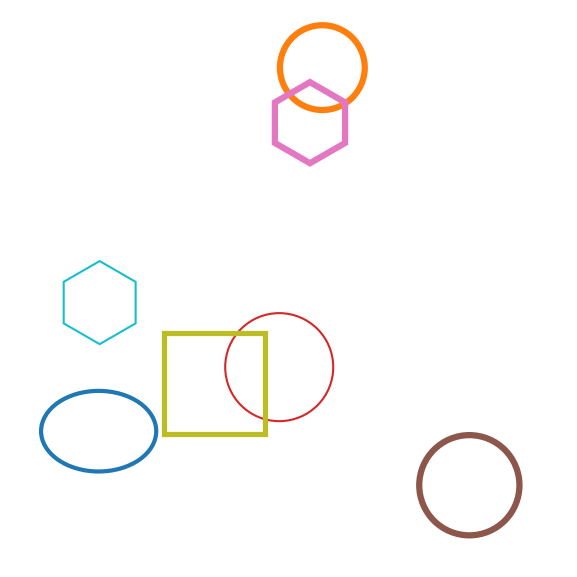[{"shape": "oval", "thickness": 2, "radius": 0.5, "center": [0.171, 0.252]}, {"shape": "circle", "thickness": 3, "radius": 0.37, "center": [0.558, 0.882]}, {"shape": "circle", "thickness": 1, "radius": 0.47, "center": [0.483, 0.363]}, {"shape": "circle", "thickness": 3, "radius": 0.43, "center": [0.813, 0.159]}, {"shape": "hexagon", "thickness": 3, "radius": 0.35, "center": [0.537, 0.787]}, {"shape": "square", "thickness": 2.5, "radius": 0.44, "center": [0.372, 0.335]}, {"shape": "hexagon", "thickness": 1, "radius": 0.36, "center": [0.173, 0.475]}]